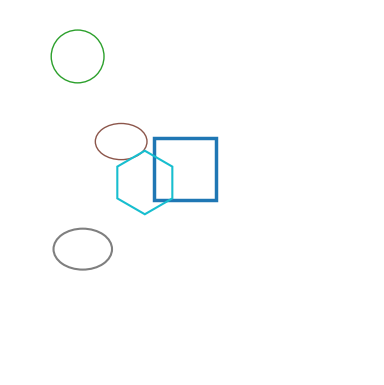[{"shape": "square", "thickness": 2.5, "radius": 0.4, "center": [0.48, 0.561]}, {"shape": "circle", "thickness": 1, "radius": 0.34, "center": [0.202, 0.853]}, {"shape": "oval", "thickness": 1, "radius": 0.34, "center": [0.315, 0.632]}, {"shape": "oval", "thickness": 1.5, "radius": 0.38, "center": [0.215, 0.353]}, {"shape": "hexagon", "thickness": 1.5, "radius": 0.41, "center": [0.376, 0.526]}]